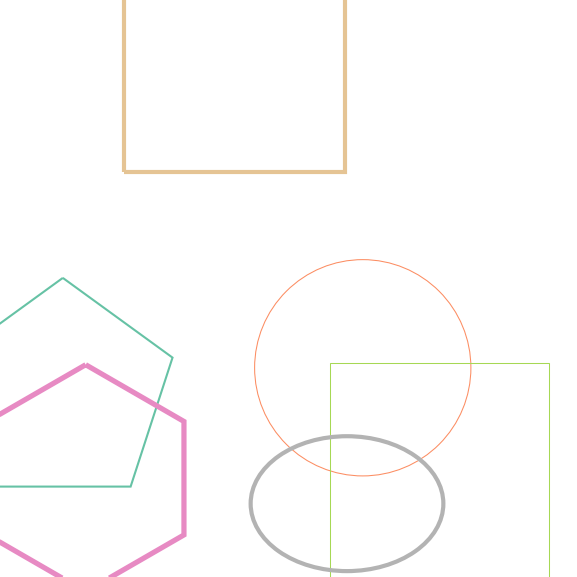[{"shape": "pentagon", "thickness": 1, "radius": 1.0, "center": [0.109, 0.318]}, {"shape": "circle", "thickness": 0.5, "radius": 0.94, "center": [0.628, 0.362]}, {"shape": "hexagon", "thickness": 2.5, "radius": 0.98, "center": [0.148, 0.171]}, {"shape": "square", "thickness": 0.5, "radius": 0.95, "center": [0.761, 0.181]}, {"shape": "square", "thickness": 2, "radius": 0.95, "center": [0.406, 0.892]}, {"shape": "oval", "thickness": 2, "radius": 0.83, "center": [0.601, 0.127]}]